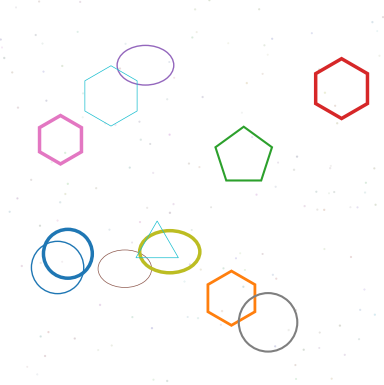[{"shape": "circle", "thickness": 1, "radius": 0.34, "center": [0.15, 0.305]}, {"shape": "circle", "thickness": 2.5, "radius": 0.32, "center": [0.176, 0.341]}, {"shape": "hexagon", "thickness": 2, "radius": 0.35, "center": [0.601, 0.226]}, {"shape": "pentagon", "thickness": 1.5, "radius": 0.39, "center": [0.633, 0.594]}, {"shape": "hexagon", "thickness": 2.5, "radius": 0.39, "center": [0.887, 0.77]}, {"shape": "oval", "thickness": 1, "radius": 0.37, "center": [0.378, 0.831]}, {"shape": "oval", "thickness": 0.5, "radius": 0.35, "center": [0.324, 0.302]}, {"shape": "hexagon", "thickness": 2.5, "radius": 0.31, "center": [0.157, 0.637]}, {"shape": "circle", "thickness": 1.5, "radius": 0.38, "center": [0.696, 0.163]}, {"shape": "oval", "thickness": 2.5, "radius": 0.39, "center": [0.441, 0.346]}, {"shape": "triangle", "thickness": 0.5, "radius": 0.32, "center": [0.408, 0.362]}, {"shape": "hexagon", "thickness": 0.5, "radius": 0.39, "center": [0.288, 0.751]}]